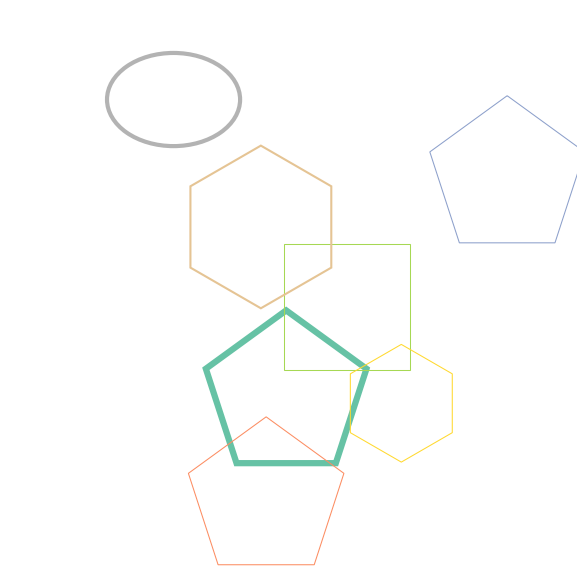[{"shape": "pentagon", "thickness": 3, "radius": 0.73, "center": [0.496, 0.315]}, {"shape": "pentagon", "thickness": 0.5, "radius": 0.71, "center": [0.461, 0.136]}, {"shape": "pentagon", "thickness": 0.5, "radius": 0.7, "center": [0.878, 0.693]}, {"shape": "square", "thickness": 0.5, "radius": 0.54, "center": [0.601, 0.468]}, {"shape": "hexagon", "thickness": 0.5, "radius": 0.51, "center": [0.695, 0.301]}, {"shape": "hexagon", "thickness": 1, "radius": 0.7, "center": [0.452, 0.606]}, {"shape": "oval", "thickness": 2, "radius": 0.58, "center": [0.301, 0.827]}]